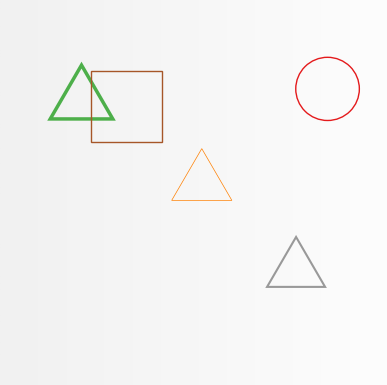[{"shape": "circle", "thickness": 1, "radius": 0.41, "center": [0.845, 0.769]}, {"shape": "triangle", "thickness": 2.5, "radius": 0.47, "center": [0.21, 0.738]}, {"shape": "triangle", "thickness": 0.5, "radius": 0.45, "center": [0.521, 0.524]}, {"shape": "square", "thickness": 1, "radius": 0.46, "center": [0.326, 0.724]}, {"shape": "triangle", "thickness": 1.5, "radius": 0.43, "center": [0.764, 0.298]}]